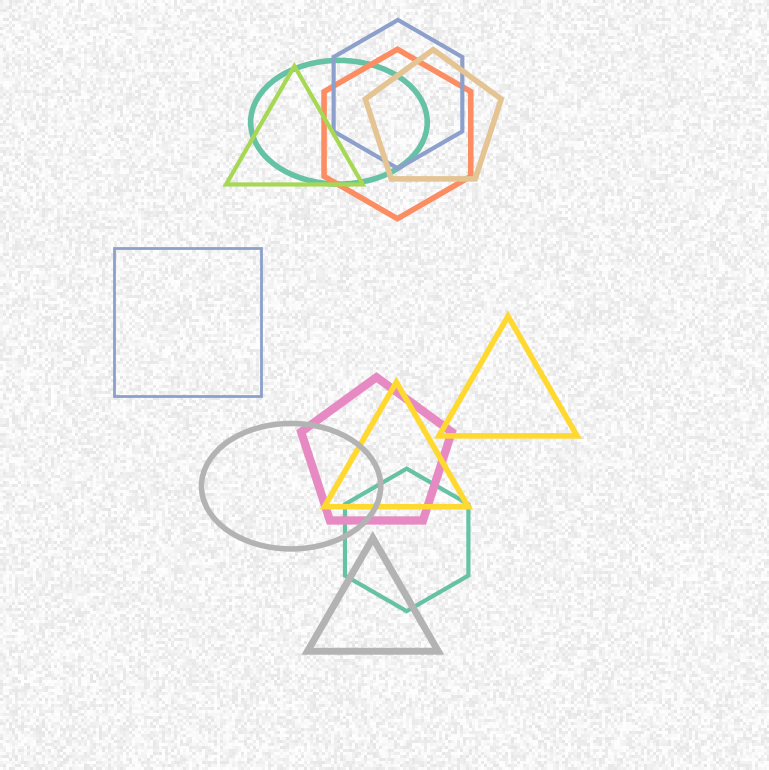[{"shape": "oval", "thickness": 2, "radius": 0.57, "center": [0.44, 0.841]}, {"shape": "hexagon", "thickness": 1.5, "radius": 0.46, "center": [0.528, 0.299]}, {"shape": "hexagon", "thickness": 2, "radius": 0.55, "center": [0.516, 0.826]}, {"shape": "square", "thickness": 1, "radius": 0.48, "center": [0.243, 0.582]}, {"shape": "hexagon", "thickness": 1.5, "radius": 0.48, "center": [0.517, 0.878]}, {"shape": "pentagon", "thickness": 3, "radius": 0.51, "center": [0.489, 0.407]}, {"shape": "triangle", "thickness": 1.5, "radius": 0.51, "center": [0.382, 0.812]}, {"shape": "triangle", "thickness": 2, "radius": 0.54, "center": [0.515, 0.396]}, {"shape": "triangle", "thickness": 2, "radius": 0.52, "center": [0.66, 0.486]}, {"shape": "pentagon", "thickness": 2, "radius": 0.46, "center": [0.563, 0.843]}, {"shape": "triangle", "thickness": 2.5, "radius": 0.49, "center": [0.484, 0.203]}, {"shape": "oval", "thickness": 2, "radius": 0.58, "center": [0.378, 0.369]}]